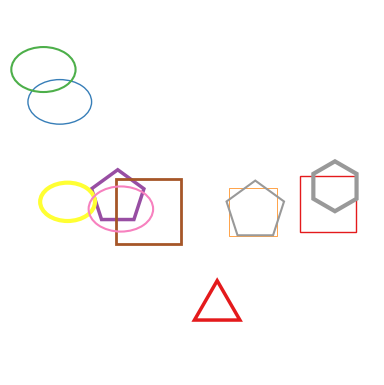[{"shape": "square", "thickness": 1, "radius": 0.36, "center": [0.853, 0.47]}, {"shape": "triangle", "thickness": 2.5, "radius": 0.34, "center": [0.564, 0.203]}, {"shape": "oval", "thickness": 1, "radius": 0.41, "center": [0.155, 0.735]}, {"shape": "oval", "thickness": 1.5, "radius": 0.42, "center": [0.113, 0.819]}, {"shape": "pentagon", "thickness": 2.5, "radius": 0.36, "center": [0.306, 0.488]}, {"shape": "square", "thickness": 0.5, "radius": 0.31, "center": [0.657, 0.45]}, {"shape": "oval", "thickness": 3, "radius": 0.36, "center": [0.175, 0.476]}, {"shape": "square", "thickness": 2, "radius": 0.42, "center": [0.386, 0.451]}, {"shape": "oval", "thickness": 1.5, "radius": 0.42, "center": [0.314, 0.457]}, {"shape": "pentagon", "thickness": 1.5, "radius": 0.39, "center": [0.663, 0.452]}, {"shape": "hexagon", "thickness": 3, "radius": 0.32, "center": [0.87, 0.516]}]